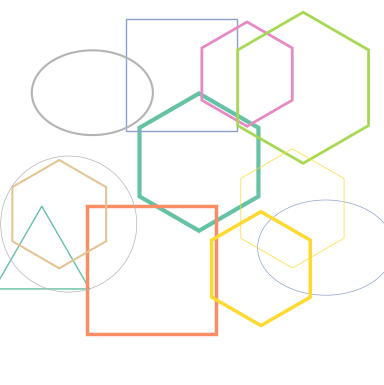[{"shape": "hexagon", "thickness": 3, "radius": 0.89, "center": [0.517, 0.579]}, {"shape": "triangle", "thickness": 1, "radius": 0.72, "center": [0.109, 0.321]}, {"shape": "square", "thickness": 2.5, "radius": 0.83, "center": [0.393, 0.299]}, {"shape": "square", "thickness": 1, "radius": 0.72, "center": [0.472, 0.806]}, {"shape": "oval", "thickness": 0.5, "radius": 0.88, "center": [0.846, 0.357]}, {"shape": "hexagon", "thickness": 2, "radius": 0.68, "center": [0.642, 0.808]}, {"shape": "hexagon", "thickness": 2, "radius": 0.98, "center": [0.787, 0.772]}, {"shape": "hexagon", "thickness": 0.5, "radius": 0.77, "center": [0.76, 0.459]}, {"shape": "hexagon", "thickness": 2.5, "radius": 0.74, "center": [0.678, 0.302]}, {"shape": "hexagon", "thickness": 1.5, "radius": 0.7, "center": [0.154, 0.444]}, {"shape": "oval", "thickness": 1.5, "radius": 0.79, "center": [0.24, 0.759]}, {"shape": "circle", "thickness": 0.5, "radius": 0.88, "center": [0.178, 0.418]}]